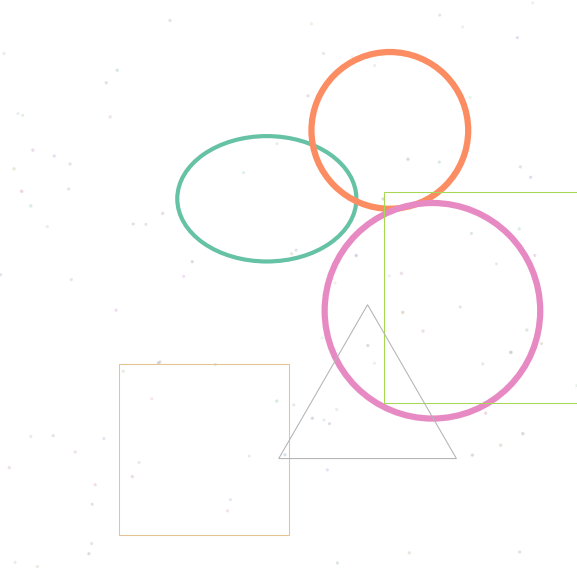[{"shape": "oval", "thickness": 2, "radius": 0.78, "center": [0.462, 0.655]}, {"shape": "circle", "thickness": 3, "radius": 0.68, "center": [0.675, 0.773]}, {"shape": "circle", "thickness": 3, "radius": 0.93, "center": [0.749, 0.461]}, {"shape": "square", "thickness": 0.5, "radius": 0.91, "center": [0.847, 0.484]}, {"shape": "square", "thickness": 0.5, "radius": 0.74, "center": [0.353, 0.22]}, {"shape": "triangle", "thickness": 0.5, "radius": 0.89, "center": [0.636, 0.294]}]